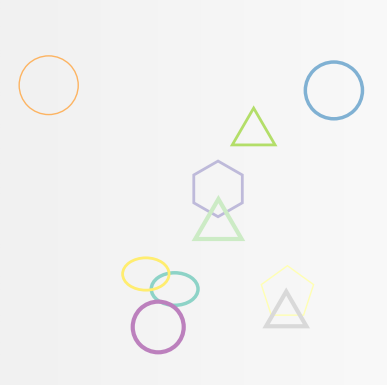[{"shape": "oval", "thickness": 2.5, "radius": 0.3, "center": [0.451, 0.249]}, {"shape": "pentagon", "thickness": 1, "radius": 0.35, "center": [0.742, 0.239]}, {"shape": "hexagon", "thickness": 2, "radius": 0.36, "center": [0.563, 0.509]}, {"shape": "circle", "thickness": 2.5, "radius": 0.37, "center": [0.862, 0.765]}, {"shape": "circle", "thickness": 1, "radius": 0.38, "center": [0.126, 0.779]}, {"shape": "triangle", "thickness": 2, "radius": 0.32, "center": [0.655, 0.655]}, {"shape": "triangle", "thickness": 3, "radius": 0.3, "center": [0.739, 0.183]}, {"shape": "circle", "thickness": 3, "radius": 0.33, "center": [0.408, 0.151]}, {"shape": "triangle", "thickness": 3, "radius": 0.35, "center": [0.564, 0.414]}, {"shape": "oval", "thickness": 2, "radius": 0.3, "center": [0.376, 0.288]}]